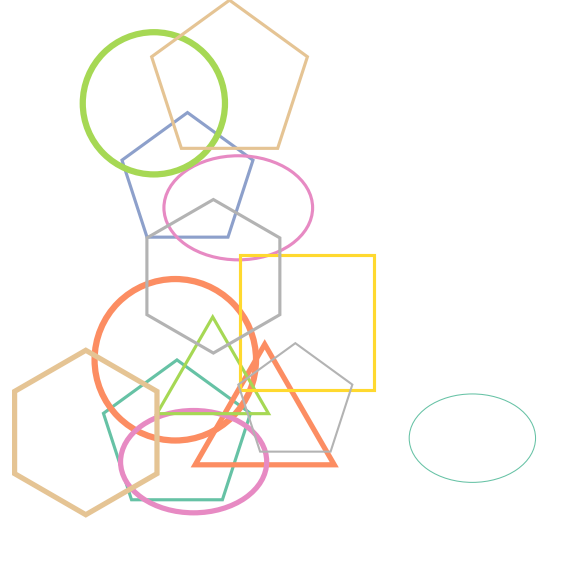[{"shape": "oval", "thickness": 0.5, "radius": 0.55, "center": [0.818, 0.24]}, {"shape": "pentagon", "thickness": 1.5, "radius": 0.67, "center": [0.306, 0.242]}, {"shape": "triangle", "thickness": 2.5, "radius": 0.7, "center": [0.458, 0.264]}, {"shape": "circle", "thickness": 3, "radius": 0.7, "center": [0.304, 0.376]}, {"shape": "pentagon", "thickness": 1.5, "radius": 0.6, "center": [0.325, 0.685]}, {"shape": "oval", "thickness": 2.5, "radius": 0.63, "center": [0.335, 0.2]}, {"shape": "oval", "thickness": 1.5, "radius": 0.64, "center": [0.413, 0.639]}, {"shape": "circle", "thickness": 3, "radius": 0.62, "center": [0.266, 0.82]}, {"shape": "triangle", "thickness": 1.5, "radius": 0.56, "center": [0.368, 0.339]}, {"shape": "square", "thickness": 1.5, "radius": 0.58, "center": [0.532, 0.441]}, {"shape": "pentagon", "thickness": 1.5, "radius": 0.71, "center": [0.397, 0.857]}, {"shape": "hexagon", "thickness": 2.5, "radius": 0.71, "center": [0.149, 0.25]}, {"shape": "hexagon", "thickness": 1.5, "radius": 0.66, "center": [0.369, 0.521]}, {"shape": "pentagon", "thickness": 1, "radius": 0.52, "center": [0.511, 0.301]}]